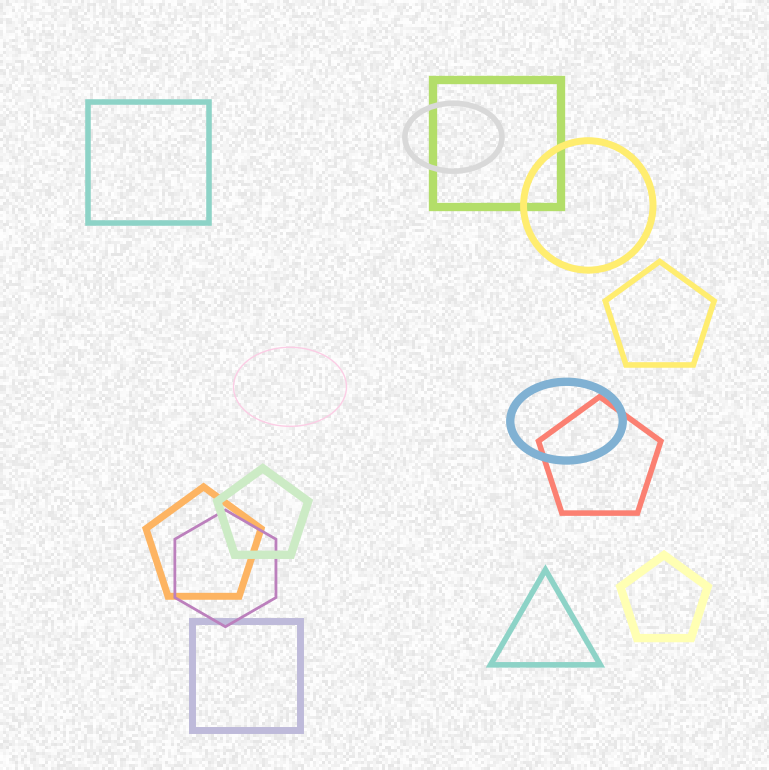[{"shape": "triangle", "thickness": 2, "radius": 0.41, "center": [0.708, 0.178]}, {"shape": "square", "thickness": 2, "radius": 0.39, "center": [0.193, 0.789]}, {"shape": "pentagon", "thickness": 3, "radius": 0.3, "center": [0.862, 0.22]}, {"shape": "square", "thickness": 2.5, "radius": 0.35, "center": [0.319, 0.123]}, {"shape": "pentagon", "thickness": 2, "radius": 0.42, "center": [0.779, 0.401]}, {"shape": "oval", "thickness": 3, "radius": 0.37, "center": [0.736, 0.453]}, {"shape": "pentagon", "thickness": 2.5, "radius": 0.39, "center": [0.264, 0.289]}, {"shape": "square", "thickness": 3, "radius": 0.41, "center": [0.646, 0.814]}, {"shape": "oval", "thickness": 0.5, "radius": 0.37, "center": [0.377, 0.498]}, {"shape": "oval", "thickness": 2, "radius": 0.32, "center": [0.589, 0.822]}, {"shape": "hexagon", "thickness": 1, "radius": 0.38, "center": [0.293, 0.262]}, {"shape": "pentagon", "thickness": 3, "radius": 0.31, "center": [0.341, 0.33]}, {"shape": "pentagon", "thickness": 2, "radius": 0.37, "center": [0.857, 0.586]}, {"shape": "circle", "thickness": 2.5, "radius": 0.42, "center": [0.764, 0.733]}]